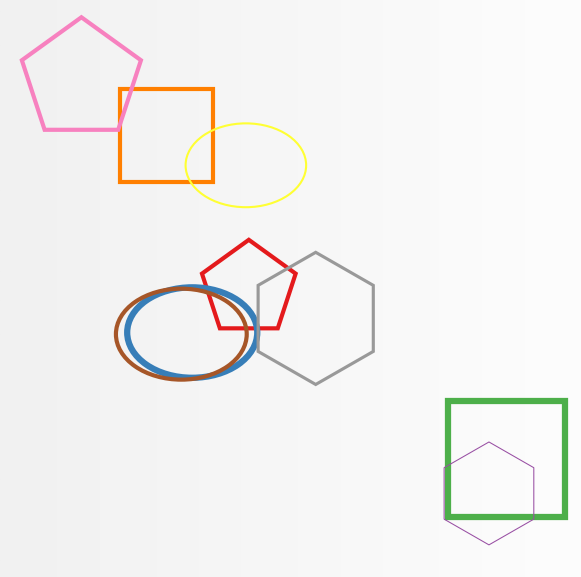[{"shape": "pentagon", "thickness": 2, "radius": 0.42, "center": [0.428, 0.499]}, {"shape": "oval", "thickness": 3, "radius": 0.56, "center": [0.331, 0.423]}, {"shape": "square", "thickness": 3, "radius": 0.5, "center": [0.871, 0.205]}, {"shape": "hexagon", "thickness": 0.5, "radius": 0.45, "center": [0.841, 0.145]}, {"shape": "square", "thickness": 2, "radius": 0.4, "center": [0.286, 0.764]}, {"shape": "oval", "thickness": 1, "radius": 0.52, "center": [0.423, 0.713]}, {"shape": "oval", "thickness": 2, "radius": 0.56, "center": [0.312, 0.421]}, {"shape": "pentagon", "thickness": 2, "radius": 0.54, "center": [0.14, 0.862]}, {"shape": "hexagon", "thickness": 1.5, "radius": 0.57, "center": [0.543, 0.448]}]